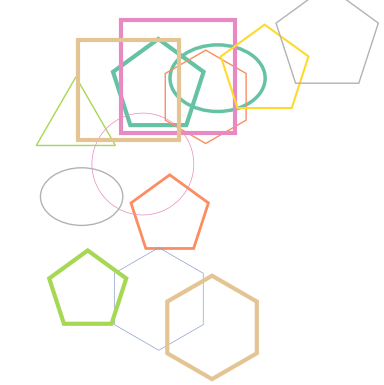[{"shape": "oval", "thickness": 2.5, "radius": 0.62, "center": [0.565, 0.797]}, {"shape": "pentagon", "thickness": 3, "radius": 0.62, "center": [0.411, 0.775]}, {"shape": "pentagon", "thickness": 2, "radius": 0.53, "center": [0.441, 0.44]}, {"shape": "hexagon", "thickness": 1, "radius": 0.61, "center": [0.534, 0.749]}, {"shape": "hexagon", "thickness": 0.5, "radius": 0.67, "center": [0.412, 0.224]}, {"shape": "circle", "thickness": 0.5, "radius": 0.66, "center": [0.371, 0.574]}, {"shape": "square", "thickness": 3, "radius": 0.74, "center": [0.462, 0.801]}, {"shape": "triangle", "thickness": 1, "radius": 0.59, "center": [0.197, 0.682]}, {"shape": "pentagon", "thickness": 3, "radius": 0.53, "center": [0.228, 0.244]}, {"shape": "pentagon", "thickness": 1.5, "radius": 0.6, "center": [0.687, 0.816]}, {"shape": "hexagon", "thickness": 3, "radius": 0.67, "center": [0.551, 0.15]}, {"shape": "square", "thickness": 3, "radius": 0.65, "center": [0.333, 0.766]}, {"shape": "oval", "thickness": 1, "radius": 0.53, "center": [0.212, 0.489]}, {"shape": "pentagon", "thickness": 1, "radius": 0.7, "center": [0.85, 0.897]}]